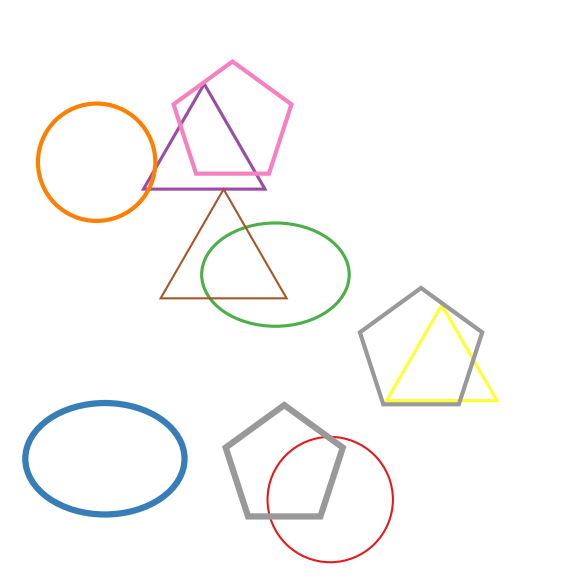[{"shape": "circle", "thickness": 1, "radius": 0.54, "center": [0.572, 0.134]}, {"shape": "oval", "thickness": 3, "radius": 0.69, "center": [0.182, 0.205]}, {"shape": "oval", "thickness": 1.5, "radius": 0.64, "center": [0.477, 0.524]}, {"shape": "triangle", "thickness": 1.5, "radius": 0.61, "center": [0.354, 0.732]}, {"shape": "circle", "thickness": 2, "radius": 0.51, "center": [0.167, 0.718]}, {"shape": "triangle", "thickness": 1.5, "radius": 0.55, "center": [0.765, 0.361]}, {"shape": "triangle", "thickness": 1, "radius": 0.63, "center": [0.387, 0.546]}, {"shape": "pentagon", "thickness": 2, "radius": 0.54, "center": [0.403, 0.785]}, {"shape": "pentagon", "thickness": 2, "radius": 0.56, "center": [0.729, 0.389]}, {"shape": "pentagon", "thickness": 3, "radius": 0.53, "center": [0.492, 0.191]}]